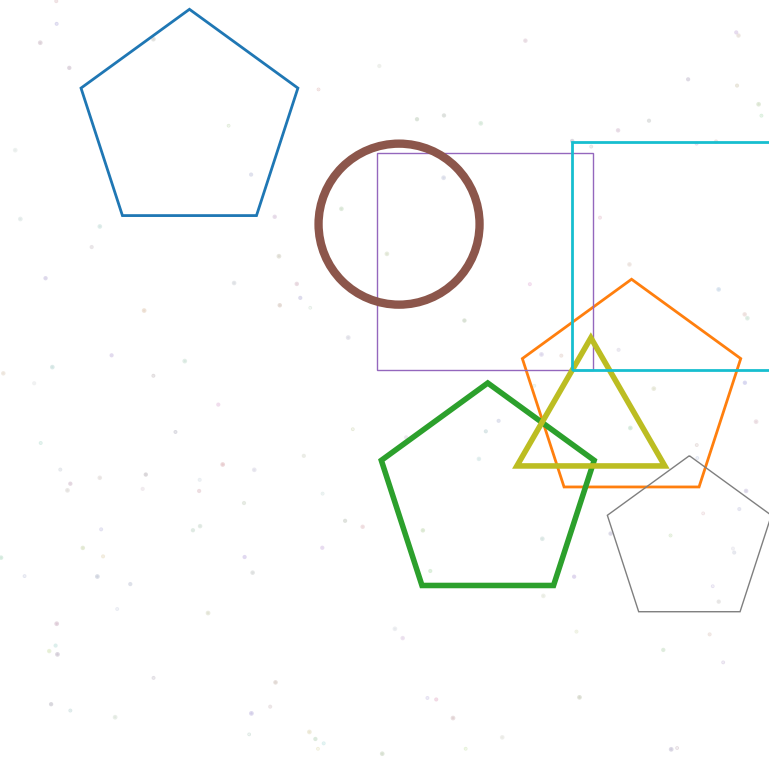[{"shape": "pentagon", "thickness": 1, "radius": 0.74, "center": [0.246, 0.84]}, {"shape": "pentagon", "thickness": 1, "radius": 0.75, "center": [0.82, 0.488]}, {"shape": "pentagon", "thickness": 2, "radius": 0.73, "center": [0.633, 0.357]}, {"shape": "square", "thickness": 0.5, "radius": 0.7, "center": [0.63, 0.66]}, {"shape": "circle", "thickness": 3, "radius": 0.52, "center": [0.518, 0.709]}, {"shape": "pentagon", "thickness": 0.5, "radius": 0.56, "center": [0.895, 0.296]}, {"shape": "triangle", "thickness": 2, "radius": 0.55, "center": [0.767, 0.45]}, {"shape": "square", "thickness": 1, "radius": 0.74, "center": [0.89, 0.667]}]